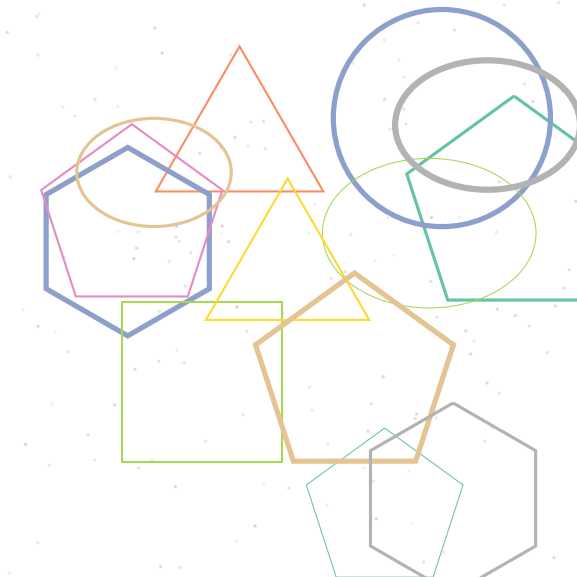[{"shape": "pentagon", "thickness": 0.5, "radius": 0.71, "center": [0.666, 0.115]}, {"shape": "pentagon", "thickness": 1.5, "radius": 0.98, "center": [0.89, 0.638]}, {"shape": "triangle", "thickness": 1, "radius": 0.84, "center": [0.415, 0.751]}, {"shape": "circle", "thickness": 2.5, "radius": 0.94, "center": [0.765, 0.795]}, {"shape": "hexagon", "thickness": 2.5, "radius": 0.82, "center": [0.221, 0.581]}, {"shape": "pentagon", "thickness": 1, "radius": 0.82, "center": [0.228, 0.619]}, {"shape": "oval", "thickness": 0.5, "radius": 0.92, "center": [0.743, 0.595]}, {"shape": "square", "thickness": 1, "radius": 0.69, "center": [0.35, 0.338]}, {"shape": "triangle", "thickness": 1, "radius": 0.82, "center": [0.498, 0.527]}, {"shape": "oval", "thickness": 1.5, "radius": 0.67, "center": [0.267, 0.701]}, {"shape": "pentagon", "thickness": 2.5, "radius": 0.9, "center": [0.614, 0.346]}, {"shape": "oval", "thickness": 3, "radius": 0.8, "center": [0.844, 0.783]}, {"shape": "hexagon", "thickness": 1.5, "radius": 0.83, "center": [0.785, 0.136]}]